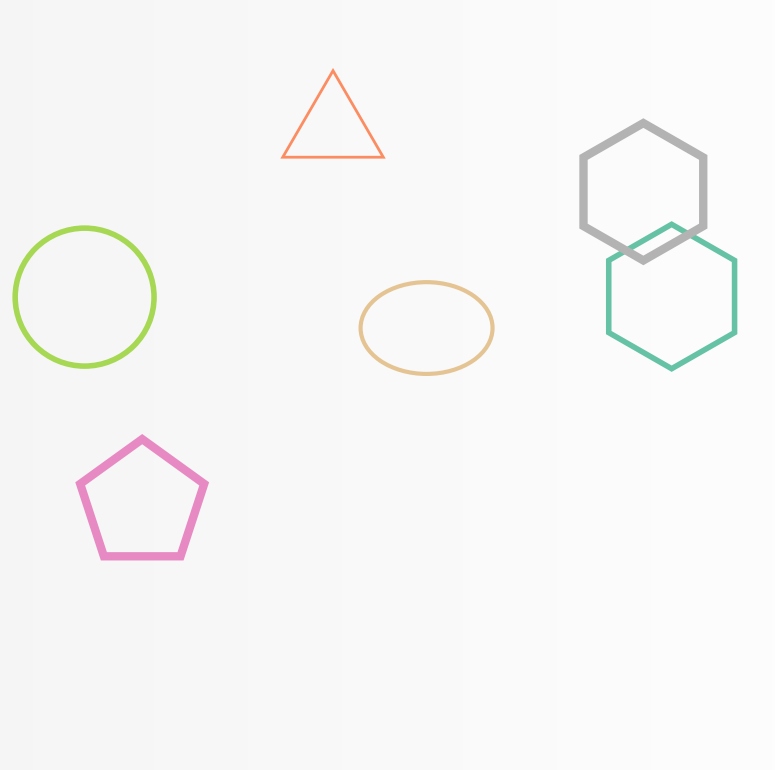[{"shape": "hexagon", "thickness": 2, "radius": 0.47, "center": [0.867, 0.615]}, {"shape": "triangle", "thickness": 1, "radius": 0.37, "center": [0.43, 0.833]}, {"shape": "pentagon", "thickness": 3, "radius": 0.42, "center": [0.183, 0.346]}, {"shape": "circle", "thickness": 2, "radius": 0.45, "center": [0.109, 0.614]}, {"shape": "oval", "thickness": 1.5, "radius": 0.43, "center": [0.55, 0.574]}, {"shape": "hexagon", "thickness": 3, "radius": 0.45, "center": [0.83, 0.751]}]